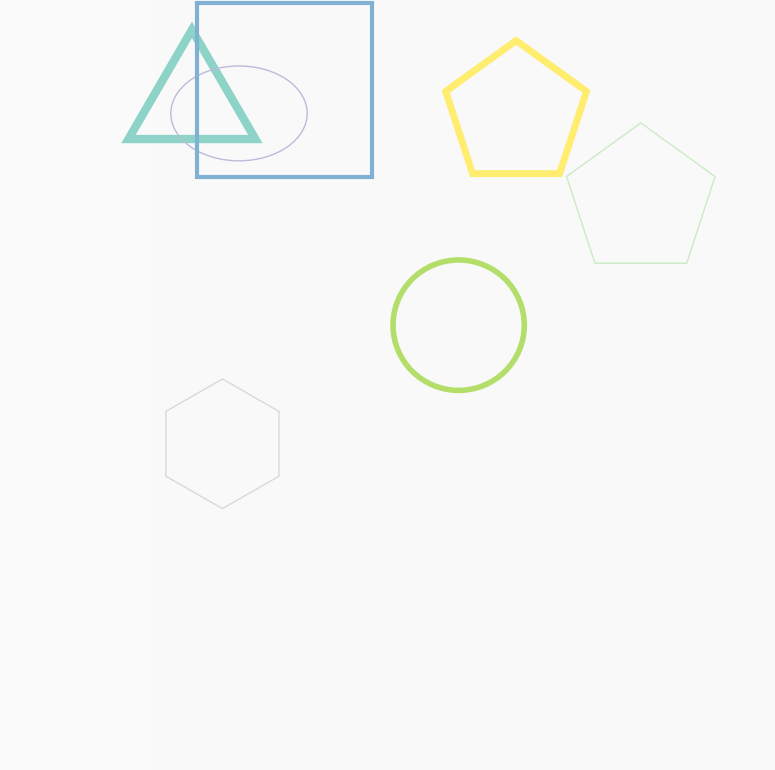[{"shape": "triangle", "thickness": 3, "radius": 0.47, "center": [0.248, 0.867]}, {"shape": "oval", "thickness": 0.5, "radius": 0.44, "center": [0.308, 0.853]}, {"shape": "square", "thickness": 1.5, "radius": 0.57, "center": [0.367, 0.883]}, {"shape": "circle", "thickness": 2, "radius": 0.42, "center": [0.592, 0.578]}, {"shape": "hexagon", "thickness": 0.5, "radius": 0.42, "center": [0.287, 0.424]}, {"shape": "pentagon", "thickness": 0.5, "radius": 0.5, "center": [0.827, 0.74]}, {"shape": "pentagon", "thickness": 2.5, "radius": 0.48, "center": [0.666, 0.852]}]